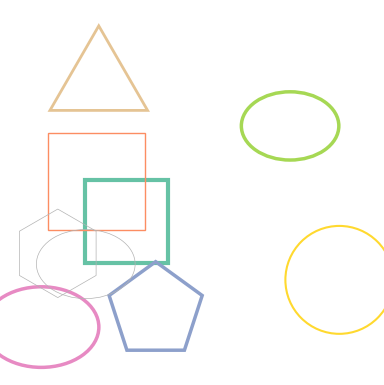[{"shape": "square", "thickness": 3, "radius": 0.54, "center": [0.329, 0.424]}, {"shape": "square", "thickness": 1, "radius": 0.63, "center": [0.252, 0.529]}, {"shape": "pentagon", "thickness": 2.5, "radius": 0.64, "center": [0.404, 0.193]}, {"shape": "oval", "thickness": 2.5, "radius": 0.75, "center": [0.107, 0.15]}, {"shape": "oval", "thickness": 2.5, "radius": 0.63, "center": [0.753, 0.673]}, {"shape": "circle", "thickness": 1.5, "radius": 0.7, "center": [0.881, 0.273]}, {"shape": "triangle", "thickness": 2, "radius": 0.73, "center": [0.257, 0.786]}, {"shape": "hexagon", "thickness": 0.5, "radius": 0.57, "center": [0.15, 0.342]}, {"shape": "oval", "thickness": 0.5, "radius": 0.64, "center": [0.223, 0.314]}]